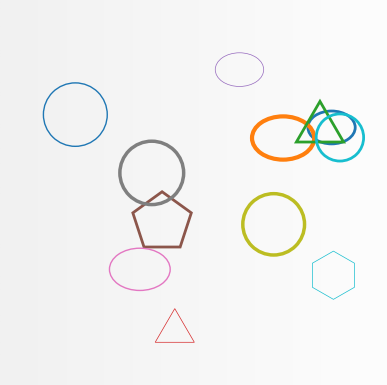[{"shape": "oval", "thickness": 2, "radius": 0.3, "center": [0.856, 0.669]}, {"shape": "circle", "thickness": 1, "radius": 0.41, "center": [0.194, 0.702]}, {"shape": "oval", "thickness": 3, "radius": 0.4, "center": [0.731, 0.642]}, {"shape": "triangle", "thickness": 2, "radius": 0.35, "center": [0.826, 0.666]}, {"shape": "triangle", "thickness": 0.5, "radius": 0.29, "center": [0.451, 0.14]}, {"shape": "oval", "thickness": 0.5, "radius": 0.31, "center": [0.618, 0.819]}, {"shape": "pentagon", "thickness": 2, "radius": 0.4, "center": [0.418, 0.423]}, {"shape": "oval", "thickness": 1, "radius": 0.39, "center": [0.361, 0.3]}, {"shape": "circle", "thickness": 2.5, "radius": 0.41, "center": [0.392, 0.551]}, {"shape": "circle", "thickness": 2.5, "radius": 0.4, "center": [0.706, 0.417]}, {"shape": "circle", "thickness": 2, "radius": 0.31, "center": [0.877, 0.643]}, {"shape": "hexagon", "thickness": 0.5, "radius": 0.31, "center": [0.86, 0.285]}]